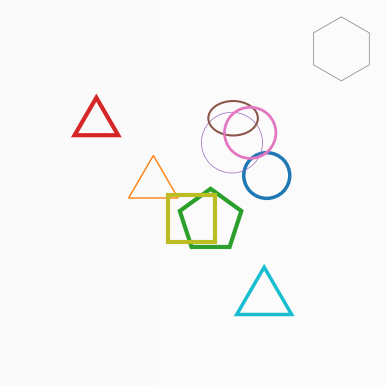[{"shape": "circle", "thickness": 2.5, "radius": 0.3, "center": [0.688, 0.544]}, {"shape": "triangle", "thickness": 1, "radius": 0.37, "center": [0.396, 0.523]}, {"shape": "pentagon", "thickness": 3, "radius": 0.42, "center": [0.543, 0.426]}, {"shape": "triangle", "thickness": 3, "radius": 0.32, "center": [0.249, 0.681]}, {"shape": "circle", "thickness": 0.5, "radius": 0.39, "center": [0.599, 0.63]}, {"shape": "oval", "thickness": 1.5, "radius": 0.32, "center": [0.602, 0.693]}, {"shape": "circle", "thickness": 2, "radius": 0.33, "center": [0.646, 0.655]}, {"shape": "hexagon", "thickness": 0.5, "radius": 0.42, "center": [0.881, 0.873]}, {"shape": "square", "thickness": 3, "radius": 0.3, "center": [0.495, 0.433]}, {"shape": "triangle", "thickness": 2.5, "radius": 0.41, "center": [0.682, 0.224]}]